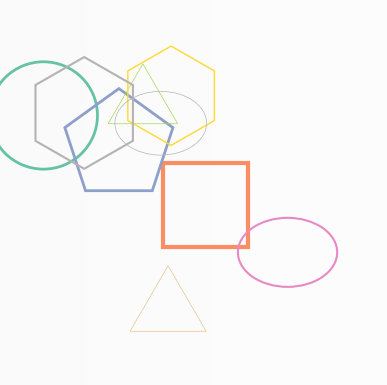[{"shape": "circle", "thickness": 2, "radius": 0.7, "center": [0.112, 0.7]}, {"shape": "square", "thickness": 3, "radius": 0.54, "center": [0.53, 0.467]}, {"shape": "pentagon", "thickness": 2, "radius": 0.73, "center": [0.307, 0.623]}, {"shape": "oval", "thickness": 1.5, "radius": 0.64, "center": [0.742, 0.345]}, {"shape": "triangle", "thickness": 0.5, "radius": 0.52, "center": [0.369, 0.73]}, {"shape": "hexagon", "thickness": 1, "radius": 0.64, "center": [0.442, 0.751]}, {"shape": "triangle", "thickness": 0.5, "radius": 0.57, "center": [0.434, 0.196]}, {"shape": "oval", "thickness": 0.5, "radius": 0.59, "center": [0.415, 0.68]}, {"shape": "hexagon", "thickness": 1.5, "radius": 0.73, "center": [0.217, 0.707]}]